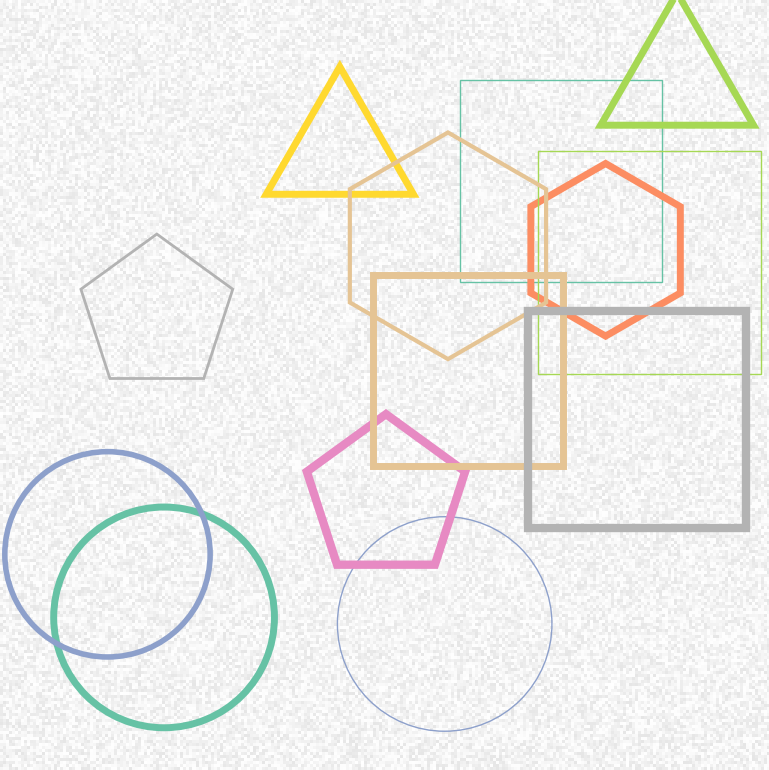[{"shape": "circle", "thickness": 2.5, "radius": 0.72, "center": [0.213, 0.198]}, {"shape": "square", "thickness": 0.5, "radius": 0.66, "center": [0.729, 0.765]}, {"shape": "hexagon", "thickness": 2.5, "radius": 0.56, "center": [0.786, 0.676]}, {"shape": "circle", "thickness": 2, "radius": 0.67, "center": [0.14, 0.28]}, {"shape": "circle", "thickness": 0.5, "radius": 0.7, "center": [0.577, 0.19]}, {"shape": "pentagon", "thickness": 3, "radius": 0.54, "center": [0.501, 0.354]}, {"shape": "triangle", "thickness": 2.5, "radius": 0.57, "center": [0.879, 0.895]}, {"shape": "square", "thickness": 0.5, "radius": 0.72, "center": [0.844, 0.659]}, {"shape": "triangle", "thickness": 2.5, "radius": 0.55, "center": [0.441, 0.803]}, {"shape": "hexagon", "thickness": 1.5, "radius": 0.74, "center": [0.582, 0.681]}, {"shape": "square", "thickness": 2.5, "radius": 0.62, "center": [0.608, 0.519]}, {"shape": "pentagon", "thickness": 1, "radius": 0.52, "center": [0.204, 0.592]}, {"shape": "square", "thickness": 3, "radius": 0.71, "center": [0.827, 0.455]}]